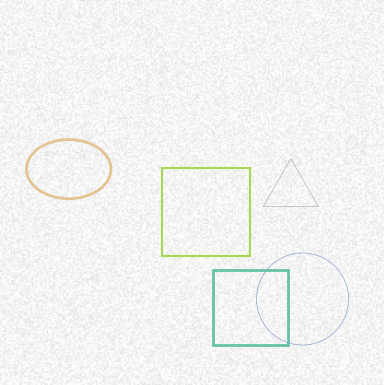[{"shape": "square", "thickness": 2, "radius": 0.49, "center": [0.652, 0.201]}, {"shape": "circle", "thickness": 0.5, "radius": 0.6, "center": [0.786, 0.223]}, {"shape": "square", "thickness": 1.5, "radius": 0.57, "center": [0.535, 0.45]}, {"shape": "oval", "thickness": 2, "radius": 0.55, "center": [0.179, 0.561]}, {"shape": "triangle", "thickness": 0.5, "radius": 0.41, "center": [0.755, 0.505]}]